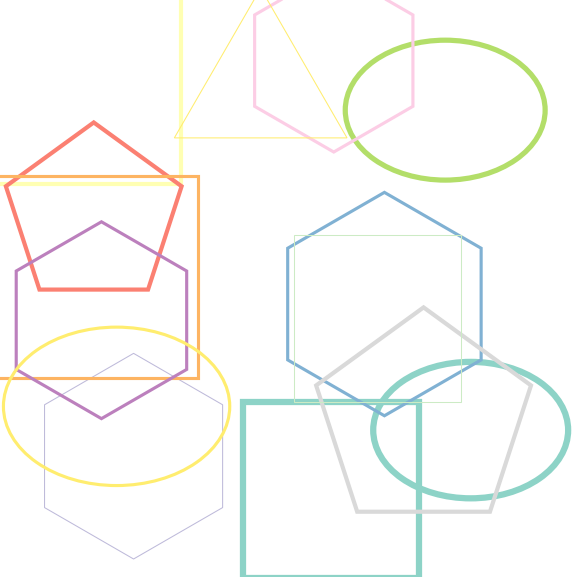[{"shape": "oval", "thickness": 3, "radius": 0.84, "center": [0.815, 0.254]}, {"shape": "square", "thickness": 3, "radius": 0.76, "center": [0.573, 0.151]}, {"shape": "square", "thickness": 2, "radius": 0.98, "center": [0.118, 0.876]}, {"shape": "hexagon", "thickness": 0.5, "radius": 0.89, "center": [0.231, 0.209]}, {"shape": "pentagon", "thickness": 2, "radius": 0.8, "center": [0.162, 0.627]}, {"shape": "hexagon", "thickness": 1.5, "radius": 0.97, "center": [0.666, 0.473]}, {"shape": "square", "thickness": 1.5, "radius": 0.88, "center": [0.168, 0.519]}, {"shape": "oval", "thickness": 2.5, "radius": 0.87, "center": [0.771, 0.808]}, {"shape": "hexagon", "thickness": 1.5, "radius": 0.79, "center": [0.578, 0.894]}, {"shape": "pentagon", "thickness": 2, "radius": 0.98, "center": [0.733, 0.271]}, {"shape": "hexagon", "thickness": 1.5, "radius": 0.85, "center": [0.176, 0.445]}, {"shape": "square", "thickness": 0.5, "radius": 0.72, "center": [0.654, 0.448]}, {"shape": "oval", "thickness": 1.5, "radius": 0.98, "center": [0.202, 0.296]}, {"shape": "triangle", "thickness": 0.5, "radius": 0.86, "center": [0.451, 0.847]}]